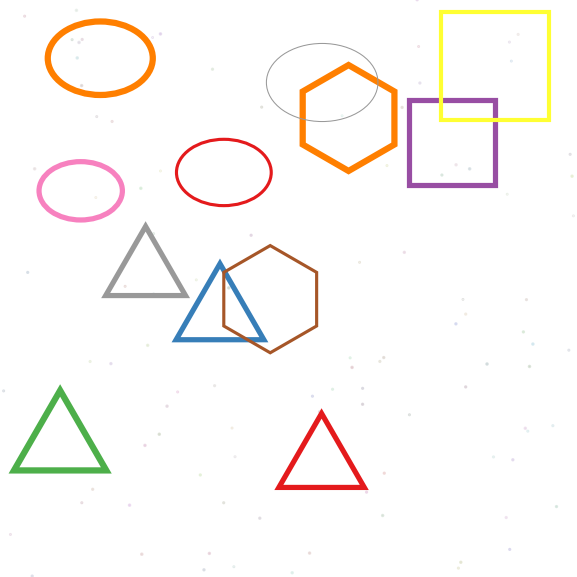[{"shape": "oval", "thickness": 1.5, "radius": 0.41, "center": [0.388, 0.7]}, {"shape": "triangle", "thickness": 2.5, "radius": 0.43, "center": [0.557, 0.198]}, {"shape": "triangle", "thickness": 2.5, "radius": 0.44, "center": [0.381, 0.455]}, {"shape": "triangle", "thickness": 3, "radius": 0.46, "center": [0.104, 0.231]}, {"shape": "square", "thickness": 2.5, "radius": 0.37, "center": [0.783, 0.753]}, {"shape": "hexagon", "thickness": 3, "radius": 0.46, "center": [0.604, 0.795]}, {"shape": "oval", "thickness": 3, "radius": 0.45, "center": [0.174, 0.898]}, {"shape": "square", "thickness": 2, "radius": 0.47, "center": [0.857, 0.884]}, {"shape": "hexagon", "thickness": 1.5, "radius": 0.46, "center": [0.468, 0.481]}, {"shape": "oval", "thickness": 2.5, "radius": 0.36, "center": [0.14, 0.669]}, {"shape": "triangle", "thickness": 2.5, "radius": 0.4, "center": [0.252, 0.527]}, {"shape": "oval", "thickness": 0.5, "radius": 0.48, "center": [0.558, 0.856]}]